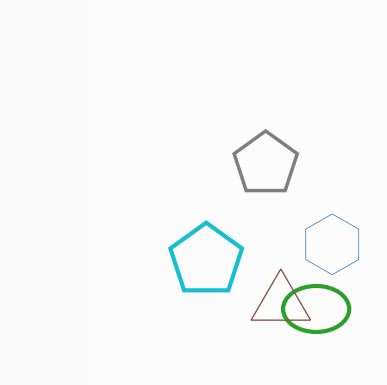[{"shape": "hexagon", "thickness": 0.5, "radius": 0.39, "center": [0.857, 0.365]}, {"shape": "oval", "thickness": 3, "radius": 0.43, "center": [0.816, 0.197]}, {"shape": "triangle", "thickness": 1, "radius": 0.44, "center": [0.725, 0.213]}, {"shape": "pentagon", "thickness": 2.5, "radius": 0.43, "center": [0.686, 0.574]}, {"shape": "pentagon", "thickness": 3, "radius": 0.49, "center": [0.532, 0.324]}]